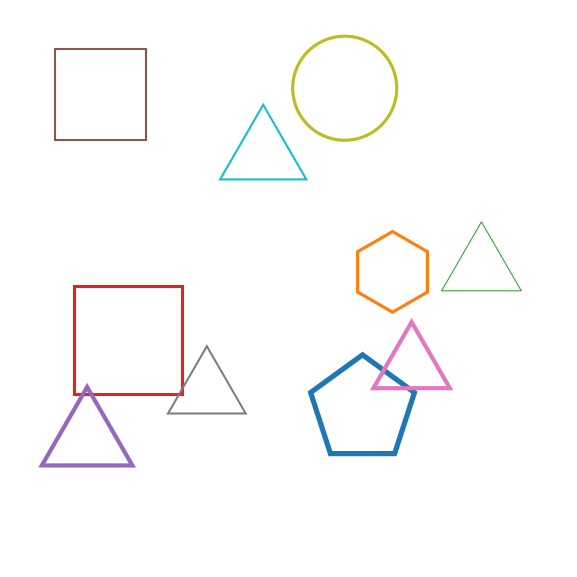[{"shape": "pentagon", "thickness": 2.5, "radius": 0.47, "center": [0.628, 0.29]}, {"shape": "hexagon", "thickness": 1.5, "radius": 0.35, "center": [0.68, 0.528]}, {"shape": "triangle", "thickness": 0.5, "radius": 0.4, "center": [0.834, 0.535]}, {"shape": "square", "thickness": 1.5, "radius": 0.46, "center": [0.222, 0.41]}, {"shape": "triangle", "thickness": 2, "radius": 0.45, "center": [0.151, 0.238]}, {"shape": "square", "thickness": 1, "radius": 0.39, "center": [0.175, 0.836]}, {"shape": "triangle", "thickness": 2, "radius": 0.38, "center": [0.713, 0.365]}, {"shape": "triangle", "thickness": 1, "radius": 0.39, "center": [0.358, 0.322]}, {"shape": "circle", "thickness": 1.5, "radius": 0.45, "center": [0.597, 0.846]}, {"shape": "triangle", "thickness": 1, "radius": 0.43, "center": [0.456, 0.732]}]